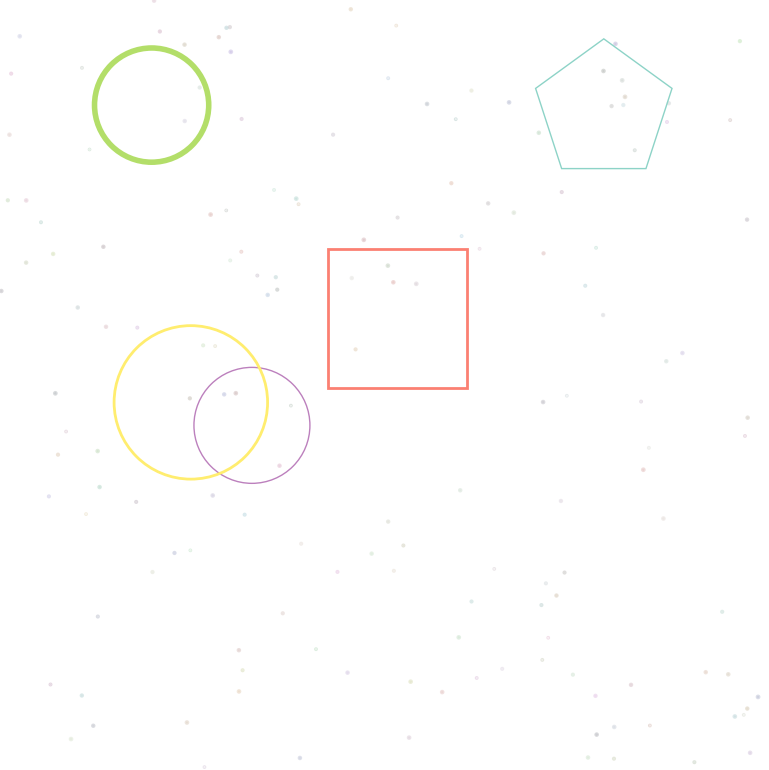[{"shape": "pentagon", "thickness": 0.5, "radius": 0.47, "center": [0.784, 0.856]}, {"shape": "square", "thickness": 1, "radius": 0.45, "center": [0.516, 0.586]}, {"shape": "circle", "thickness": 2, "radius": 0.37, "center": [0.197, 0.864]}, {"shape": "circle", "thickness": 0.5, "radius": 0.38, "center": [0.327, 0.448]}, {"shape": "circle", "thickness": 1, "radius": 0.5, "center": [0.248, 0.477]}]